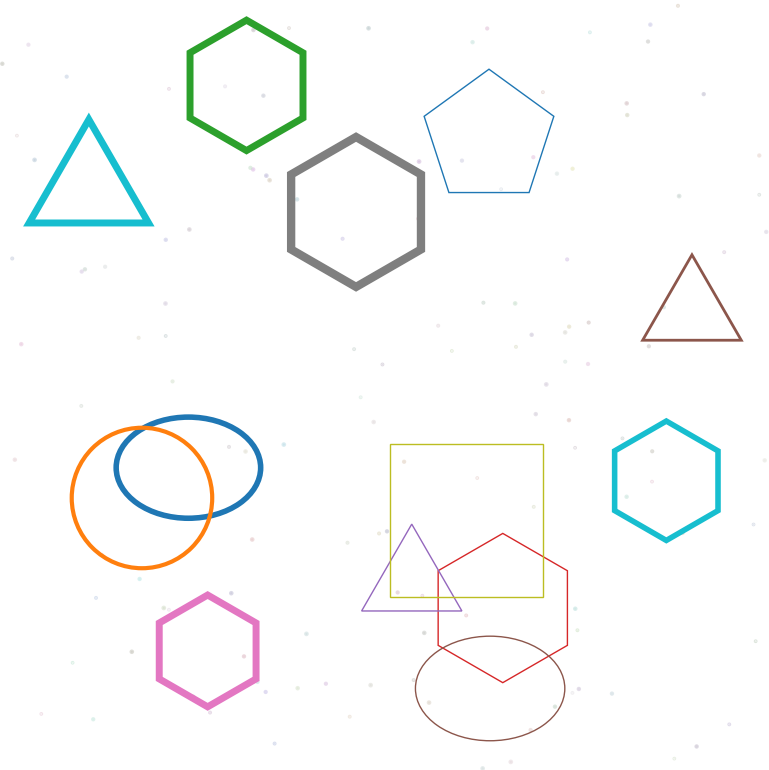[{"shape": "oval", "thickness": 2, "radius": 0.47, "center": [0.245, 0.393]}, {"shape": "pentagon", "thickness": 0.5, "radius": 0.44, "center": [0.635, 0.822]}, {"shape": "circle", "thickness": 1.5, "radius": 0.46, "center": [0.184, 0.353]}, {"shape": "hexagon", "thickness": 2.5, "radius": 0.42, "center": [0.32, 0.889]}, {"shape": "hexagon", "thickness": 0.5, "radius": 0.48, "center": [0.653, 0.21]}, {"shape": "triangle", "thickness": 0.5, "radius": 0.38, "center": [0.535, 0.244]}, {"shape": "triangle", "thickness": 1, "radius": 0.37, "center": [0.899, 0.595]}, {"shape": "oval", "thickness": 0.5, "radius": 0.49, "center": [0.637, 0.106]}, {"shape": "hexagon", "thickness": 2.5, "radius": 0.36, "center": [0.27, 0.155]}, {"shape": "hexagon", "thickness": 3, "radius": 0.49, "center": [0.462, 0.725]}, {"shape": "square", "thickness": 0.5, "radius": 0.5, "center": [0.606, 0.324]}, {"shape": "hexagon", "thickness": 2, "radius": 0.39, "center": [0.865, 0.376]}, {"shape": "triangle", "thickness": 2.5, "radius": 0.45, "center": [0.115, 0.755]}]